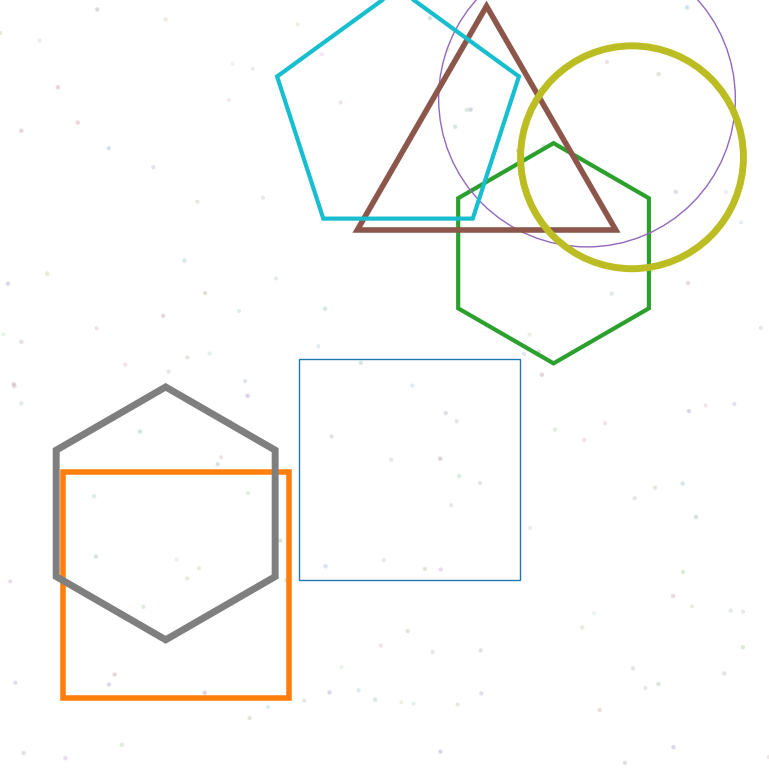[{"shape": "square", "thickness": 0.5, "radius": 0.72, "center": [0.532, 0.39]}, {"shape": "square", "thickness": 2, "radius": 0.73, "center": [0.228, 0.24]}, {"shape": "hexagon", "thickness": 1.5, "radius": 0.71, "center": [0.719, 0.671]}, {"shape": "circle", "thickness": 0.5, "radius": 0.96, "center": [0.762, 0.872]}, {"shape": "triangle", "thickness": 2, "radius": 0.97, "center": [0.632, 0.798]}, {"shape": "hexagon", "thickness": 2.5, "radius": 0.82, "center": [0.215, 0.333]}, {"shape": "circle", "thickness": 2.5, "radius": 0.72, "center": [0.821, 0.796]}, {"shape": "pentagon", "thickness": 1.5, "radius": 0.83, "center": [0.517, 0.85]}]